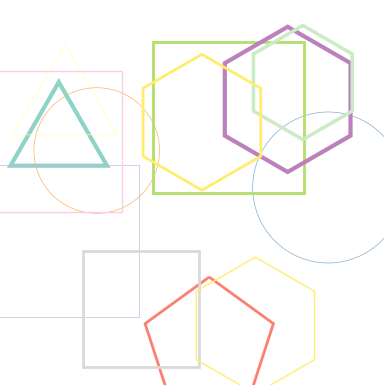[{"shape": "triangle", "thickness": 3, "radius": 0.72, "center": [0.153, 0.642]}, {"shape": "triangle", "thickness": 0.5, "radius": 0.78, "center": [0.169, 0.728]}, {"shape": "square", "thickness": 0.5, "radius": 0.99, "center": [0.165, 0.373]}, {"shape": "pentagon", "thickness": 2, "radius": 0.88, "center": [0.543, 0.105]}, {"shape": "circle", "thickness": 0.5, "radius": 0.98, "center": [0.852, 0.513]}, {"shape": "circle", "thickness": 0.5, "radius": 0.82, "center": [0.251, 0.609]}, {"shape": "square", "thickness": 2, "radius": 0.98, "center": [0.595, 0.694]}, {"shape": "square", "thickness": 1, "radius": 0.92, "center": [0.134, 0.632]}, {"shape": "square", "thickness": 2, "radius": 0.75, "center": [0.367, 0.197]}, {"shape": "hexagon", "thickness": 3, "radius": 0.94, "center": [0.747, 0.742]}, {"shape": "hexagon", "thickness": 2.5, "radius": 0.74, "center": [0.787, 0.786]}, {"shape": "hexagon", "thickness": 2, "radius": 0.88, "center": [0.524, 0.682]}, {"shape": "hexagon", "thickness": 1, "radius": 0.89, "center": [0.663, 0.155]}]